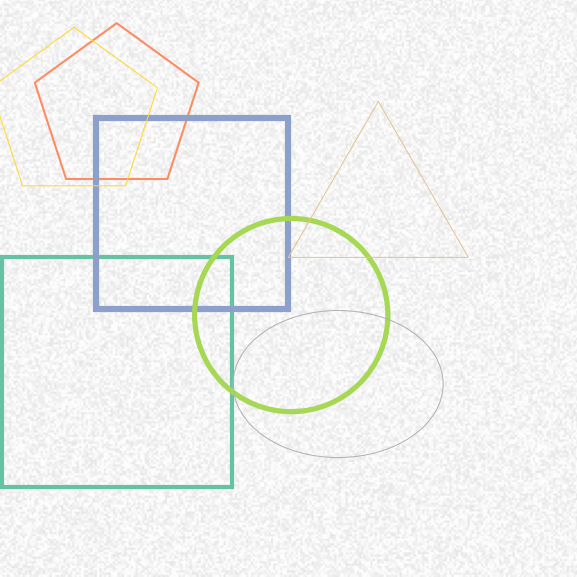[{"shape": "square", "thickness": 2, "radius": 1.0, "center": [0.203, 0.355]}, {"shape": "pentagon", "thickness": 1, "radius": 0.75, "center": [0.202, 0.81]}, {"shape": "square", "thickness": 3, "radius": 0.83, "center": [0.333, 0.63]}, {"shape": "circle", "thickness": 2.5, "radius": 0.84, "center": [0.504, 0.454]}, {"shape": "pentagon", "thickness": 0.5, "radius": 0.76, "center": [0.128, 0.8]}, {"shape": "triangle", "thickness": 0.5, "radius": 0.9, "center": [0.655, 0.643]}, {"shape": "oval", "thickness": 0.5, "radius": 0.91, "center": [0.585, 0.334]}]